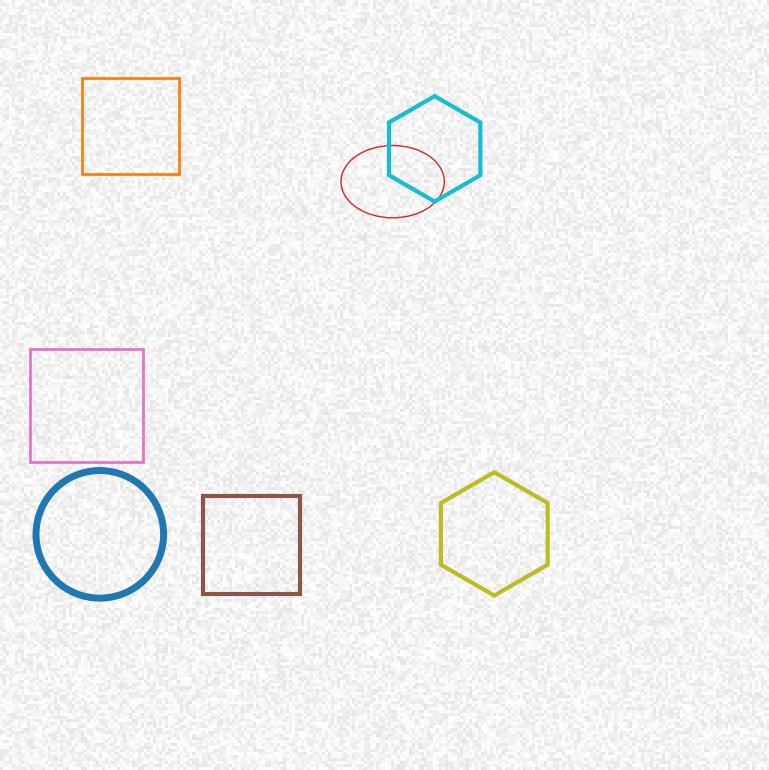[{"shape": "circle", "thickness": 2.5, "radius": 0.41, "center": [0.13, 0.306]}, {"shape": "square", "thickness": 1, "radius": 0.31, "center": [0.169, 0.836]}, {"shape": "oval", "thickness": 0.5, "radius": 0.34, "center": [0.51, 0.764]}, {"shape": "square", "thickness": 1.5, "radius": 0.32, "center": [0.327, 0.292]}, {"shape": "square", "thickness": 1, "radius": 0.37, "center": [0.112, 0.473]}, {"shape": "hexagon", "thickness": 1.5, "radius": 0.4, "center": [0.642, 0.307]}, {"shape": "hexagon", "thickness": 1.5, "radius": 0.34, "center": [0.565, 0.807]}]